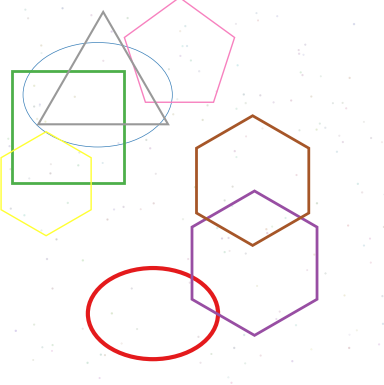[{"shape": "oval", "thickness": 3, "radius": 0.85, "center": [0.397, 0.185]}, {"shape": "oval", "thickness": 0.5, "radius": 0.97, "center": [0.254, 0.754]}, {"shape": "square", "thickness": 2, "radius": 0.73, "center": [0.176, 0.67]}, {"shape": "hexagon", "thickness": 2, "radius": 0.94, "center": [0.661, 0.316]}, {"shape": "hexagon", "thickness": 1, "radius": 0.68, "center": [0.12, 0.523]}, {"shape": "hexagon", "thickness": 2, "radius": 0.84, "center": [0.656, 0.531]}, {"shape": "pentagon", "thickness": 1, "radius": 0.75, "center": [0.466, 0.856]}, {"shape": "triangle", "thickness": 1.5, "radius": 0.97, "center": [0.268, 0.774]}]